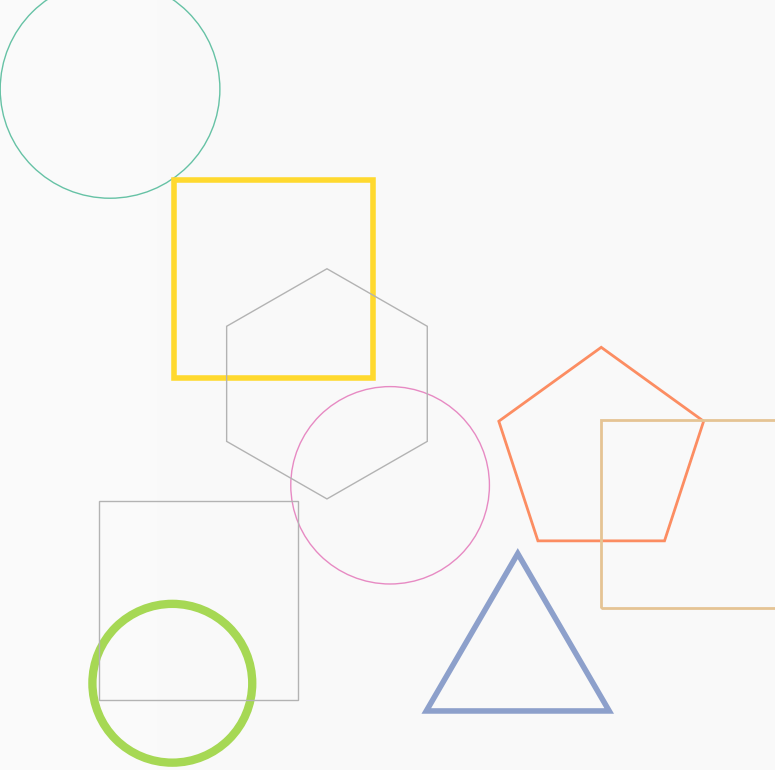[{"shape": "circle", "thickness": 0.5, "radius": 0.71, "center": [0.142, 0.884]}, {"shape": "pentagon", "thickness": 1, "radius": 0.69, "center": [0.776, 0.41]}, {"shape": "triangle", "thickness": 2, "radius": 0.68, "center": [0.668, 0.145]}, {"shape": "circle", "thickness": 0.5, "radius": 0.64, "center": [0.503, 0.37]}, {"shape": "circle", "thickness": 3, "radius": 0.52, "center": [0.222, 0.113]}, {"shape": "square", "thickness": 2, "radius": 0.64, "center": [0.353, 0.638]}, {"shape": "square", "thickness": 1, "radius": 0.61, "center": [0.898, 0.332]}, {"shape": "square", "thickness": 0.5, "radius": 0.64, "center": [0.256, 0.22]}, {"shape": "hexagon", "thickness": 0.5, "radius": 0.75, "center": [0.422, 0.502]}]